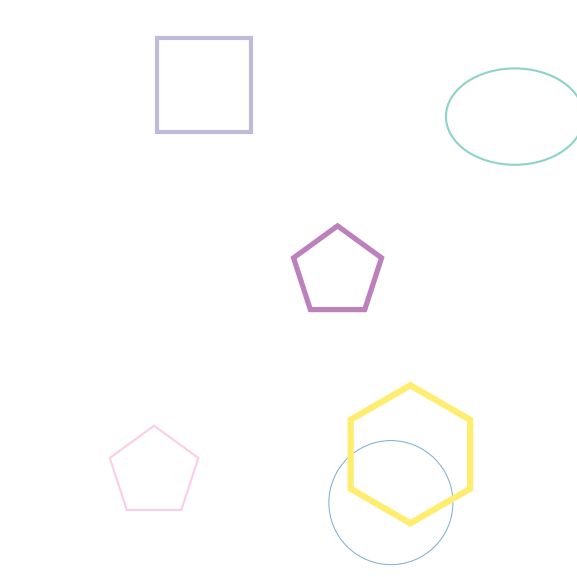[{"shape": "oval", "thickness": 1, "radius": 0.6, "center": [0.891, 0.797]}, {"shape": "square", "thickness": 2, "radius": 0.41, "center": [0.353, 0.852]}, {"shape": "circle", "thickness": 0.5, "radius": 0.54, "center": [0.677, 0.129]}, {"shape": "pentagon", "thickness": 1, "radius": 0.4, "center": [0.267, 0.181]}, {"shape": "pentagon", "thickness": 2.5, "radius": 0.4, "center": [0.585, 0.528]}, {"shape": "hexagon", "thickness": 3, "radius": 0.6, "center": [0.711, 0.213]}]